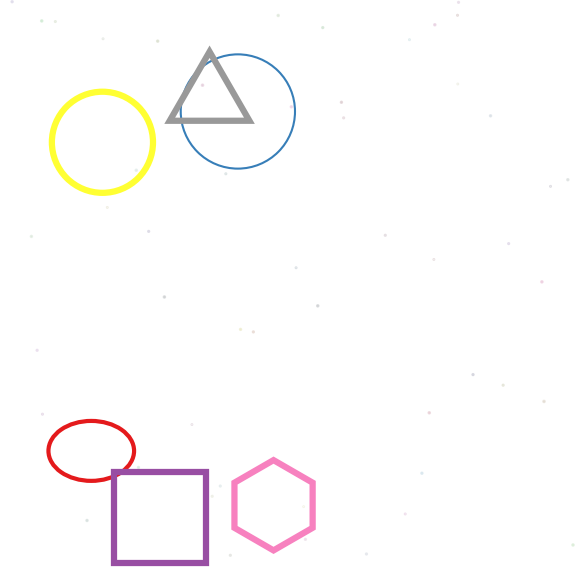[{"shape": "oval", "thickness": 2, "radius": 0.37, "center": [0.158, 0.218]}, {"shape": "circle", "thickness": 1, "radius": 0.49, "center": [0.412, 0.806]}, {"shape": "square", "thickness": 3, "radius": 0.39, "center": [0.277, 0.103]}, {"shape": "circle", "thickness": 3, "radius": 0.44, "center": [0.177, 0.753]}, {"shape": "hexagon", "thickness": 3, "radius": 0.39, "center": [0.474, 0.124]}, {"shape": "triangle", "thickness": 3, "radius": 0.4, "center": [0.363, 0.83]}]